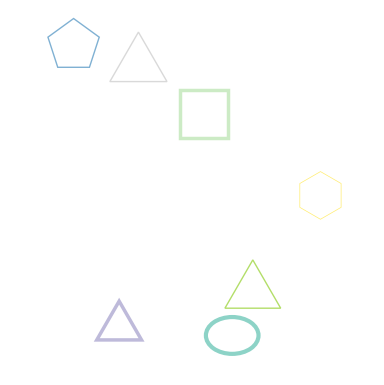[{"shape": "oval", "thickness": 3, "radius": 0.34, "center": [0.603, 0.129]}, {"shape": "triangle", "thickness": 2.5, "radius": 0.34, "center": [0.309, 0.151]}, {"shape": "pentagon", "thickness": 1, "radius": 0.35, "center": [0.191, 0.882]}, {"shape": "triangle", "thickness": 1, "radius": 0.42, "center": [0.657, 0.241]}, {"shape": "triangle", "thickness": 1, "radius": 0.43, "center": [0.36, 0.831]}, {"shape": "square", "thickness": 2.5, "radius": 0.31, "center": [0.531, 0.704]}, {"shape": "hexagon", "thickness": 0.5, "radius": 0.31, "center": [0.832, 0.492]}]